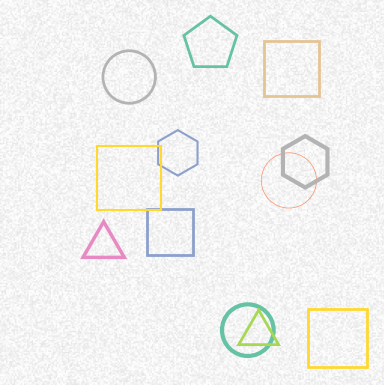[{"shape": "pentagon", "thickness": 2, "radius": 0.36, "center": [0.547, 0.886]}, {"shape": "circle", "thickness": 3, "radius": 0.34, "center": [0.644, 0.142]}, {"shape": "circle", "thickness": 0.5, "radius": 0.36, "center": [0.75, 0.531]}, {"shape": "hexagon", "thickness": 1.5, "radius": 0.3, "center": [0.462, 0.603]}, {"shape": "square", "thickness": 2, "radius": 0.3, "center": [0.441, 0.397]}, {"shape": "triangle", "thickness": 2.5, "radius": 0.31, "center": [0.269, 0.362]}, {"shape": "triangle", "thickness": 2, "radius": 0.3, "center": [0.672, 0.135]}, {"shape": "square", "thickness": 1.5, "radius": 0.41, "center": [0.335, 0.537]}, {"shape": "square", "thickness": 2, "radius": 0.38, "center": [0.877, 0.122]}, {"shape": "square", "thickness": 2, "radius": 0.36, "center": [0.757, 0.823]}, {"shape": "circle", "thickness": 2, "radius": 0.34, "center": [0.336, 0.8]}, {"shape": "hexagon", "thickness": 3, "radius": 0.33, "center": [0.793, 0.58]}]